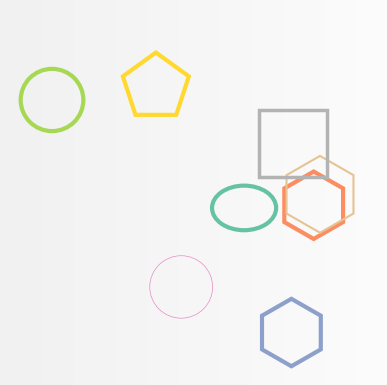[{"shape": "oval", "thickness": 3, "radius": 0.41, "center": [0.63, 0.46]}, {"shape": "hexagon", "thickness": 3, "radius": 0.44, "center": [0.81, 0.467]}, {"shape": "hexagon", "thickness": 3, "radius": 0.44, "center": [0.752, 0.136]}, {"shape": "circle", "thickness": 0.5, "radius": 0.41, "center": [0.468, 0.255]}, {"shape": "circle", "thickness": 3, "radius": 0.4, "center": [0.134, 0.74]}, {"shape": "pentagon", "thickness": 3, "radius": 0.45, "center": [0.402, 0.774]}, {"shape": "hexagon", "thickness": 1.5, "radius": 0.5, "center": [0.826, 0.495]}, {"shape": "square", "thickness": 2.5, "radius": 0.44, "center": [0.755, 0.627]}]